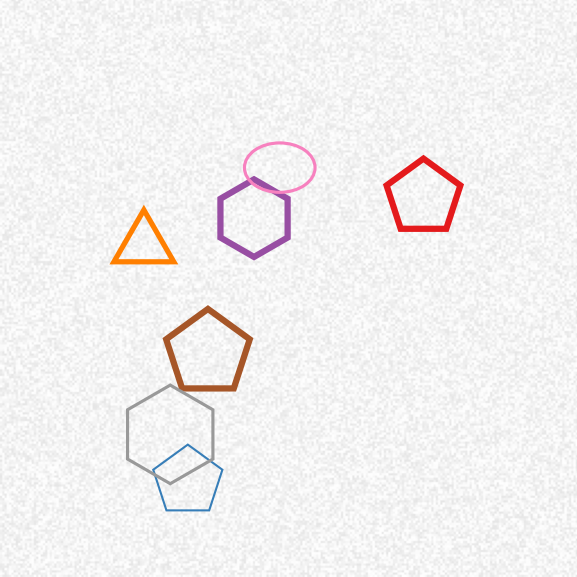[{"shape": "pentagon", "thickness": 3, "radius": 0.34, "center": [0.733, 0.657]}, {"shape": "pentagon", "thickness": 1, "radius": 0.31, "center": [0.325, 0.166]}, {"shape": "hexagon", "thickness": 3, "radius": 0.34, "center": [0.44, 0.621]}, {"shape": "triangle", "thickness": 2.5, "radius": 0.3, "center": [0.249, 0.576]}, {"shape": "pentagon", "thickness": 3, "radius": 0.38, "center": [0.36, 0.388]}, {"shape": "oval", "thickness": 1.5, "radius": 0.31, "center": [0.484, 0.709]}, {"shape": "hexagon", "thickness": 1.5, "radius": 0.43, "center": [0.295, 0.247]}]